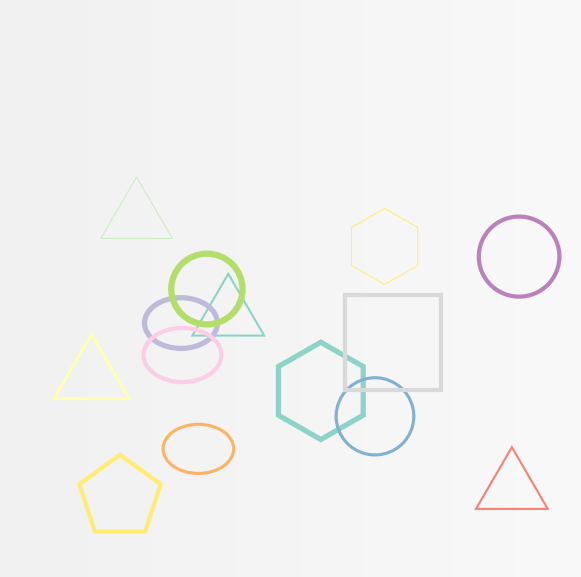[{"shape": "triangle", "thickness": 1, "radius": 0.36, "center": [0.393, 0.454]}, {"shape": "hexagon", "thickness": 2.5, "radius": 0.42, "center": [0.552, 0.322]}, {"shape": "triangle", "thickness": 1.5, "radius": 0.37, "center": [0.157, 0.346]}, {"shape": "oval", "thickness": 2.5, "radius": 0.31, "center": [0.311, 0.44]}, {"shape": "triangle", "thickness": 1, "radius": 0.36, "center": [0.881, 0.154]}, {"shape": "circle", "thickness": 1.5, "radius": 0.33, "center": [0.645, 0.278]}, {"shape": "oval", "thickness": 1.5, "radius": 0.3, "center": [0.341, 0.222]}, {"shape": "circle", "thickness": 3, "radius": 0.31, "center": [0.356, 0.499]}, {"shape": "oval", "thickness": 2, "radius": 0.33, "center": [0.314, 0.384]}, {"shape": "square", "thickness": 2, "radius": 0.41, "center": [0.677, 0.406]}, {"shape": "circle", "thickness": 2, "radius": 0.35, "center": [0.893, 0.555]}, {"shape": "triangle", "thickness": 0.5, "radius": 0.36, "center": [0.235, 0.622]}, {"shape": "pentagon", "thickness": 2, "radius": 0.37, "center": [0.206, 0.138]}, {"shape": "hexagon", "thickness": 0.5, "radius": 0.33, "center": [0.662, 0.572]}]